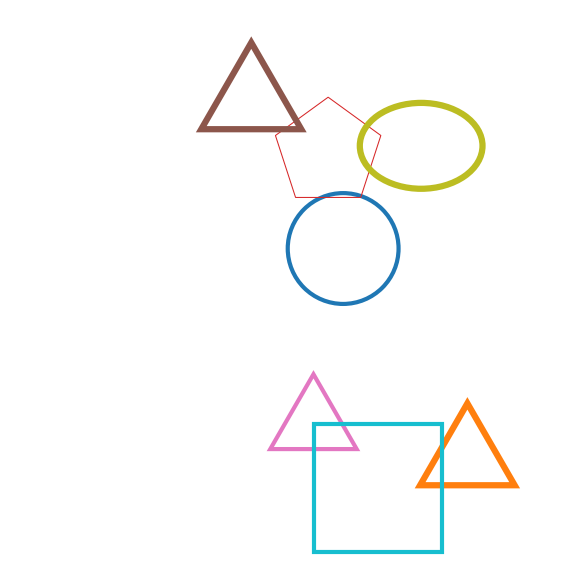[{"shape": "circle", "thickness": 2, "radius": 0.48, "center": [0.594, 0.569]}, {"shape": "triangle", "thickness": 3, "radius": 0.47, "center": [0.809, 0.206]}, {"shape": "pentagon", "thickness": 0.5, "radius": 0.48, "center": [0.568, 0.735]}, {"shape": "triangle", "thickness": 3, "radius": 0.5, "center": [0.435, 0.825]}, {"shape": "triangle", "thickness": 2, "radius": 0.43, "center": [0.543, 0.265]}, {"shape": "oval", "thickness": 3, "radius": 0.53, "center": [0.729, 0.747]}, {"shape": "square", "thickness": 2, "radius": 0.55, "center": [0.654, 0.155]}]